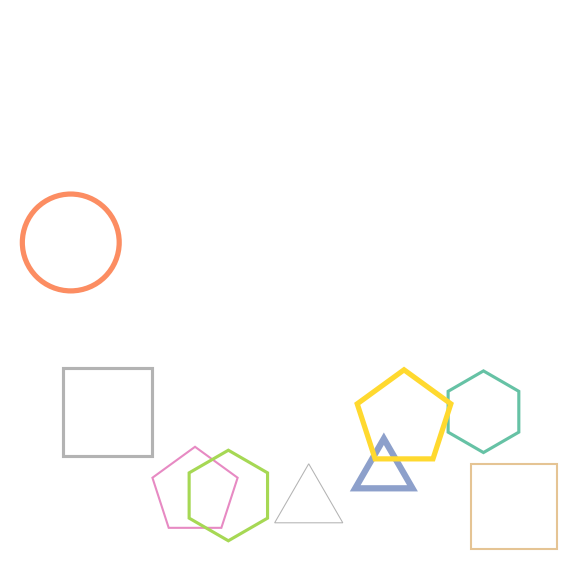[{"shape": "hexagon", "thickness": 1.5, "radius": 0.35, "center": [0.837, 0.286]}, {"shape": "circle", "thickness": 2.5, "radius": 0.42, "center": [0.123, 0.579]}, {"shape": "triangle", "thickness": 3, "radius": 0.29, "center": [0.665, 0.182]}, {"shape": "pentagon", "thickness": 1, "radius": 0.39, "center": [0.338, 0.148]}, {"shape": "hexagon", "thickness": 1.5, "radius": 0.39, "center": [0.395, 0.141]}, {"shape": "pentagon", "thickness": 2.5, "radius": 0.43, "center": [0.7, 0.274]}, {"shape": "square", "thickness": 1, "radius": 0.37, "center": [0.89, 0.122]}, {"shape": "triangle", "thickness": 0.5, "radius": 0.34, "center": [0.535, 0.128]}, {"shape": "square", "thickness": 1.5, "radius": 0.38, "center": [0.186, 0.286]}]